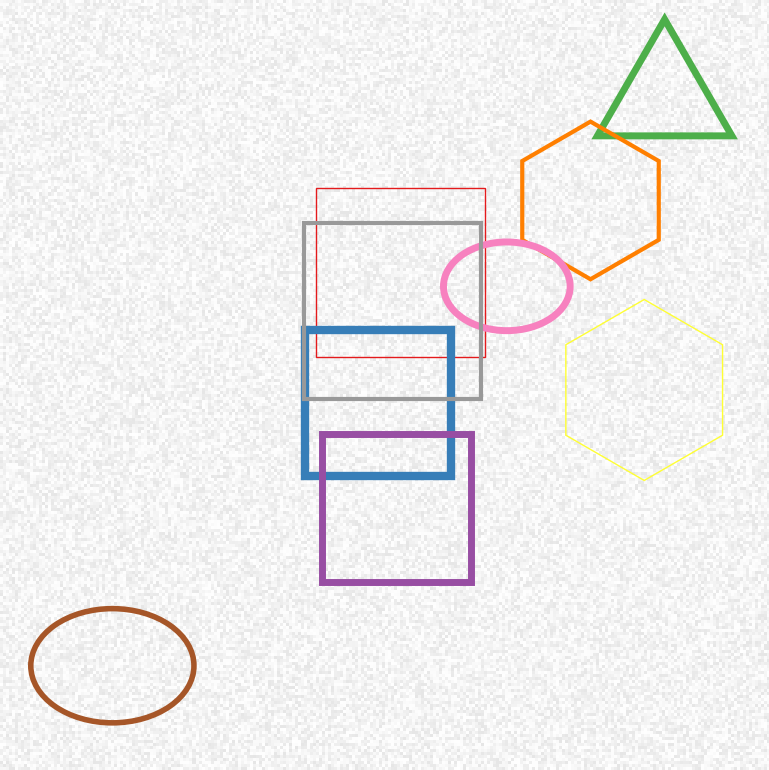[{"shape": "square", "thickness": 0.5, "radius": 0.55, "center": [0.521, 0.647]}, {"shape": "square", "thickness": 3, "radius": 0.47, "center": [0.491, 0.477]}, {"shape": "triangle", "thickness": 2.5, "radius": 0.5, "center": [0.863, 0.874]}, {"shape": "square", "thickness": 2.5, "radius": 0.48, "center": [0.514, 0.34]}, {"shape": "hexagon", "thickness": 1.5, "radius": 0.51, "center": [0.767, 0.74]}, {"shape": "hexagon", "thickness": 0.5, "radius": 0.59, "center": [0.837, 0.494]}, {"shape": "oval", "thickness": 2, "radius": 0.53, "center": [0.146, 0.135]}, {"shape": "oval", "thickness": 2.5, "radius": 0.41, "center": [0.658, 0.628]}, {"shape": "square", "thickness": 1.5, "radius": 0.57, "center": [0.51, 0.596]}]